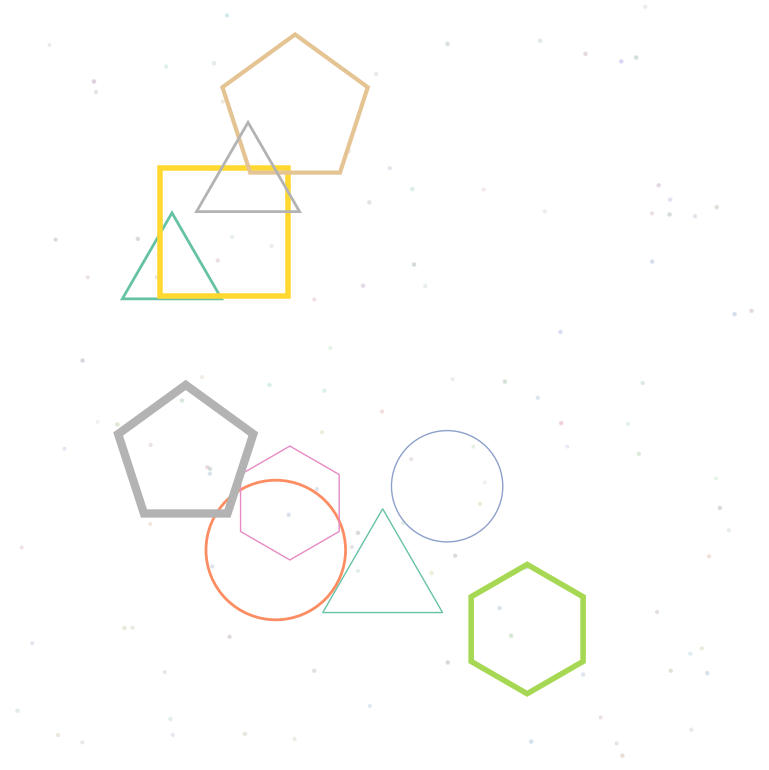[{"shape": "triangle", "thickness": 0.5, "radius": 0.45, "center": [0.497, 0.249]}, {"shape": "triangle", "thickness": 1, "radius": 0.37, "center": [0.223, 0.649]}, {"shape": "circle", "thickness": 1, "radius": 0.45, "center": [0.358, 0.286]}, {"shape": "circle", "thickness": 0.5, "radius": 0.36, "center": [0.581, 0.369]}, {"shape": "hexagon", "thickness": 0.5, "radius": 0.37, "center": [0.376, 0.347]}, {"shape": "hexagon", "thickness": 2, "radius": 0.42, "center": [0.685, 0.183]}, {"shape": "square", "thickness": 2, "radius": 0.42, "center": [0.291, 0.699]}, {"shape": "pentagon", "thickness": 1.5, "radius": 0.5, "center": [0.383, 0.856]}, {"shape": "pentagon", "thickness": 3, "radius": 0.46, "center": [0.241, 0.408]}, {"shape": "triangle", "thickness": 1, "radius": 0.39, "center": [0.322, 0.764]}]